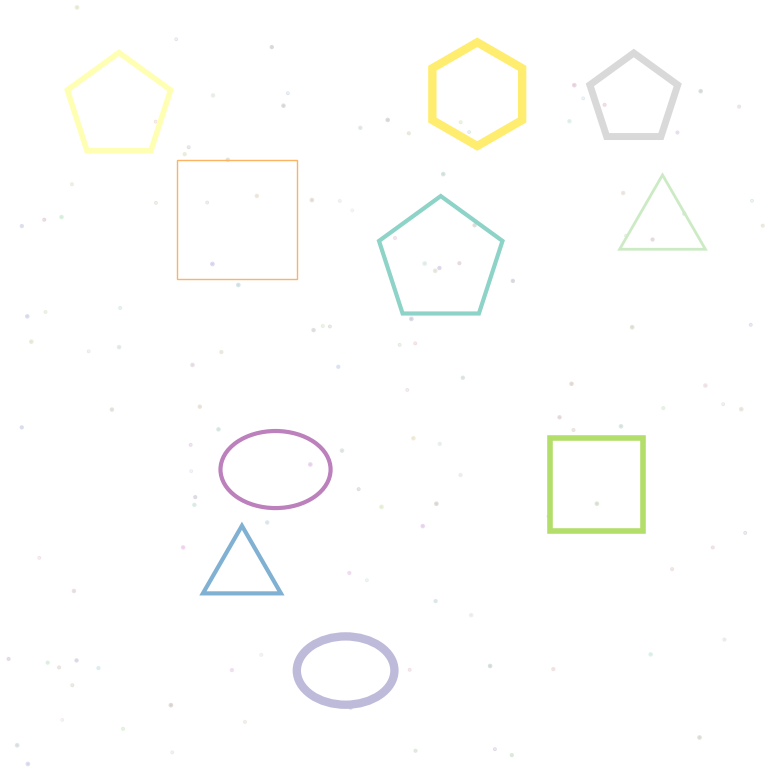[{"shape": "pentagon", "thickness": 1.5, "radius": 0.42, "center": [0.572, 0.661]}, {"shape": "pentagon", "thickness": 2, "radius": 0.35, "center": [0.154, 0.861]}, {"shape": "oval", "thickness": 3, "radius": 0.32, "center": [0.449, 0.129]}, {"shape": "triangle", "thickness": 1.5, "radius": 0.29, "center": [0.314, 0.259]}, {"shape": "square", "thickness": 0.5, "radius": 0.39, "center": [0.308, 0.715]}, {"shape": "square", "thickness": 2, "radius": 0.3, "center": [0.775, 0.37]}, {"shape": "pentagon", "thickness": 2.5, "radius": 0.3, "center": [0.823, 0.871]}, {"shape": "oval", "thickness": 1.5, "radius": 0.36, "center": [0.358, 0.39]}, {"shape": "triangle", "thickness": 1, "radius": 0.32, "center": [0.86, 0.708]}, {"shape": "hexagon", "thickness": 3, "radius": 0.34, "center": [0.62, 0.878]}]